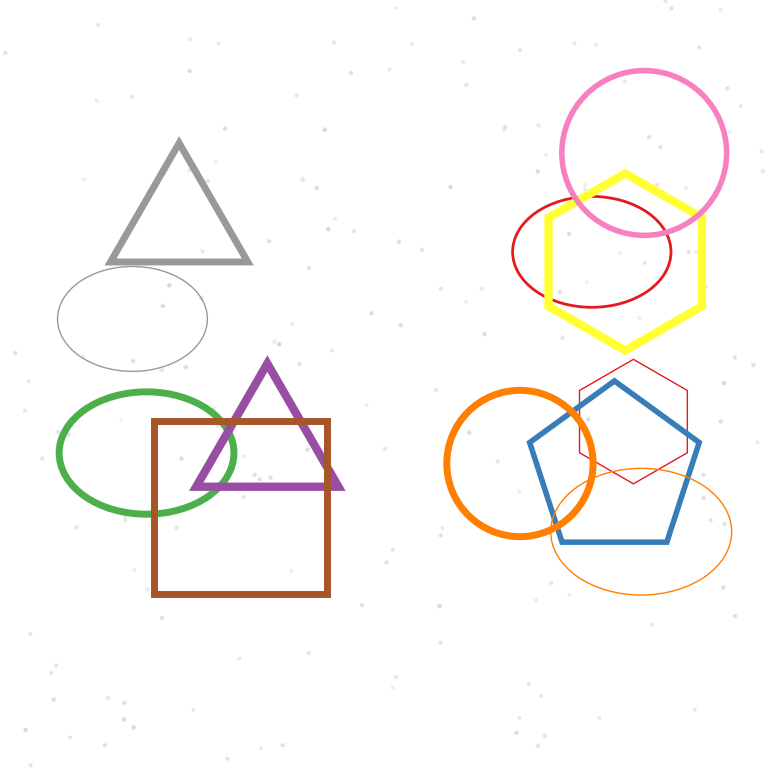[{"shape": "oval", "thickness": 1, "radius": 0.51, "center": [0.769, 0.673]}, {"shape": "hexagon", "thickness": 0.5, "radius": 0.4, "center": [0.823, 0.452]}, {"shape": "pentagon", "thickness": 2, "radius": 0.58, "center": [0.798, 0.39]}, {"shape": "oval", "thickness": 2.5, "radius": 0.57, "center": [0.19, 0.412]}, {"shape": "triangle", "thickness": 3, "radius": 0.53, "center": [0.347, 0.421]}, {"shape": "oval", "thickness": 0.5, "radius": 0.59, "center": [0.833, 0.309]}, {"shape": "circle", "thickness": 2.5, "radius": 0.48, "center": [0.675, 0.398]}, {"shape": "hexagon", "thickness": 3, "radius": 0.57, "center": [0.812, 0.66]}, {"shape": "square", "thickness": 2.5, "radius": 0.56, "center": [0.312, 0.341]}, {"shape": "circle", "thickness": 2, "radius": 0.54, "center": [0.837, 0.801]}, {"shape": "triangle", "thickness": 2.5, "radius": 0.51, "center": [0.233, 0.711]}, {"shape": "oval", "thickness": 0.5, "radius": 0.49, "center": [0.172, 0.586]}]